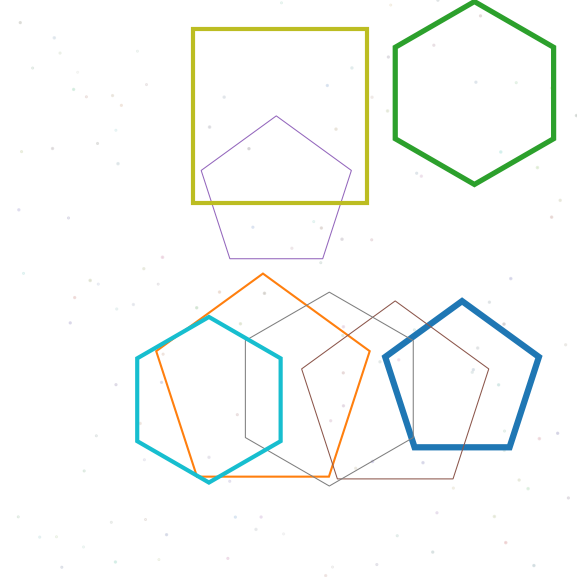[{"shape": "pentagon", "thickness": 3, "radius": 0.7, "center": [0.8, 0.338]}, {"shape": "pentagon", "thickness": 1, "radius": 0.97, "center": [0.455, 0.331]}, {"shape": "hexagon", "thickness": 2.5, "radius": 0.79, "center": [0.822, 0.838]}, {"shape": "pentagon", "thickness": 0.5, "radius": 0.68, "center": [0.478, 0.662]}, {"shape": "pentagon", "thickness": 0.5, "radius": 0.85, "center": [0.684, 0.308]}, {"shape": "hexagon", "thickness": 0.5, "radius": 0.84, "center": [0.57, 0.325]}, {"shape": "square", "thickness": 2, "radius": 0.76, "center": [0.485, 0.798]}, {"shape": "hexagon", "thickness": 2, "radius": 0.72, "center": [0.362, 0.307]}]